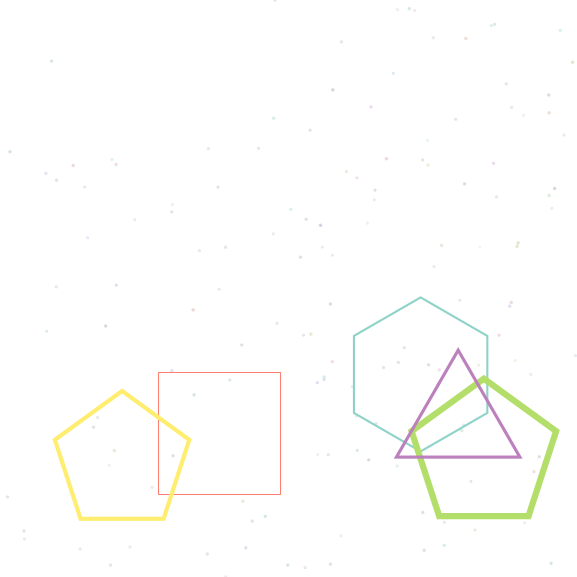[{"shape": "hexagon", "thickness": 1, "radius": 0.67, "center": [0.728, 0.351]}, {"shape": "square", "thickness": 0.5, "radius": 0.52, "center": [0.379, 0.249]}, {"shape": "pentagon", "thickness": 3, "radius": 0.66, "center": [0.838, 0.212]}, {"shape": "triangle", "thickness": 1.5, "radius": 0.62, "center": [0.793, 0.269]}, {"shape": "pentagon", "thickness": 2, "radius": 0.61, "center": [0.211, 0.2]}]